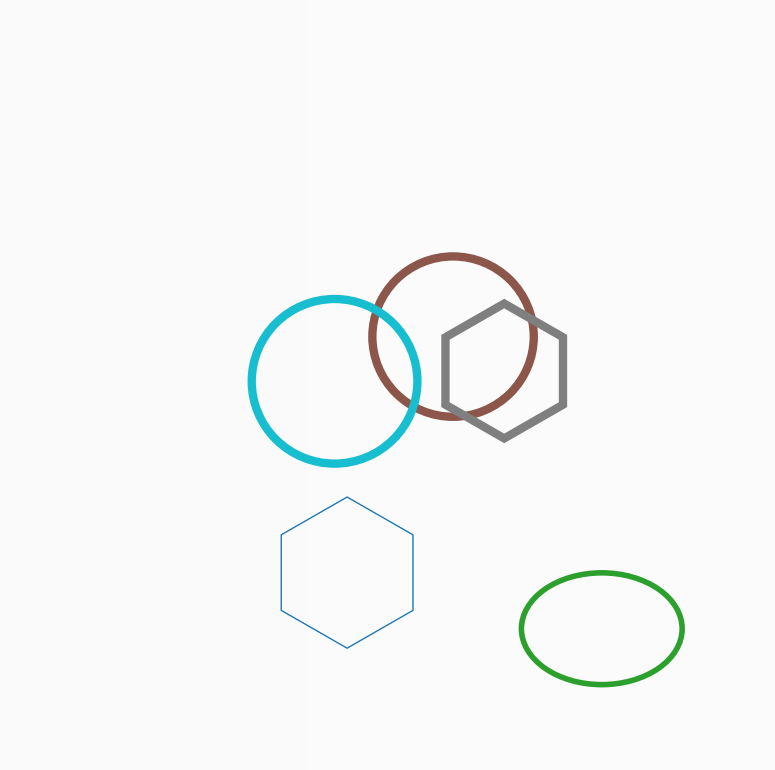[{"shape": "hexagon", "thickness": 0.5, "radius": 0.49, "center": [0.448, 0.256]}, {"shape": "oval", "thickness": 2, "radius": 0.52, "center": [0.776, 0.183]}, {"shape": "circle", "thickness": 3, "radius": 0.52, "center": [0.585, 0.563]}, {"shape": "hexagon", "thickness": 3, "radius": 0.44, "center": [0.651, 0.518]}, {"shape": "circle", "thickness": 3, "radius": 0.53, "center": [0.432, 0.505]}]